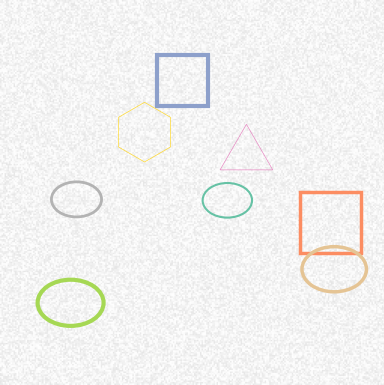[{"shape": "oval", "thickness": 1.5, "radius": 0.32, "center": [0.591, 0.48]}, {"shape": "square", "thickness": 2.5, "radius": 0.4, "center": [0.858, 0.422]}, {"shape": "square", "thickness": 3, "radius": 0.33, "center": [0.474, 0.791]}, {"shape": "triangle", "thickness": 0.5, "radius": 0.39, "center": [0.64, 0.598]}, {"shape": "oval", "thickness": 3, "radius": 0.43, "center": [0.183, 0.214]}, {"shape": "hexagon", "thickness": 0.5, "radius": 0.39, "center": [0.375, 0.657]}, {"shape": "oval", "thickness": 2.5, "radius": 0.42, "center": [0.868, 0.301]}, {"shape": "oval", "thickness": 2, "radius": 0.33, "center": [0.199, 0.482]}]